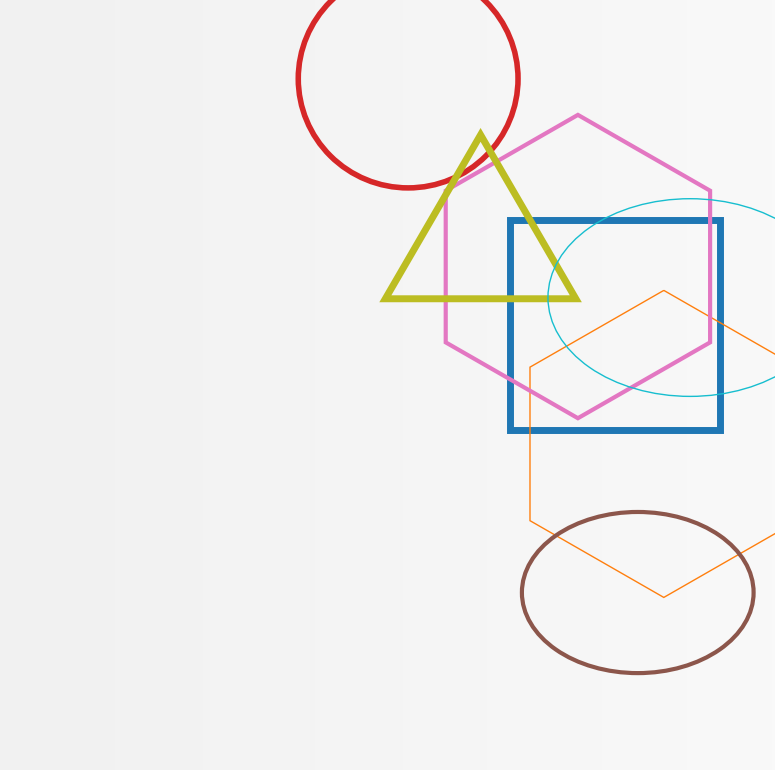[{"shape": "square", "thickness": 2.5, "radius": 0.68, "center": [0.794, 0.578]}, {"shape": "hexagon", "thickness": 0.5, "radius": 1.0, "center": [0.857, 0.423]}, {"shape": "circle", "thickness": 2, "radius": 0.71, "center": [0.527, 0.898]}, {"shape": "oval", "thickness": 1.5, "radius": 0.75, "center": [0.823, 0.23]}, {"shape": "hexagon", "thickness": 1.5, "radius": 0.98, "center": [0.746, 0.654]}, {"shape": "triangle", "thickness": 2.5, "radius": 0.71, "center": [0.62, 0.683]}, {"shape": "oval", "thickness": 0.5, "radius": 0.92, "center": [0.89, 0.614]}]